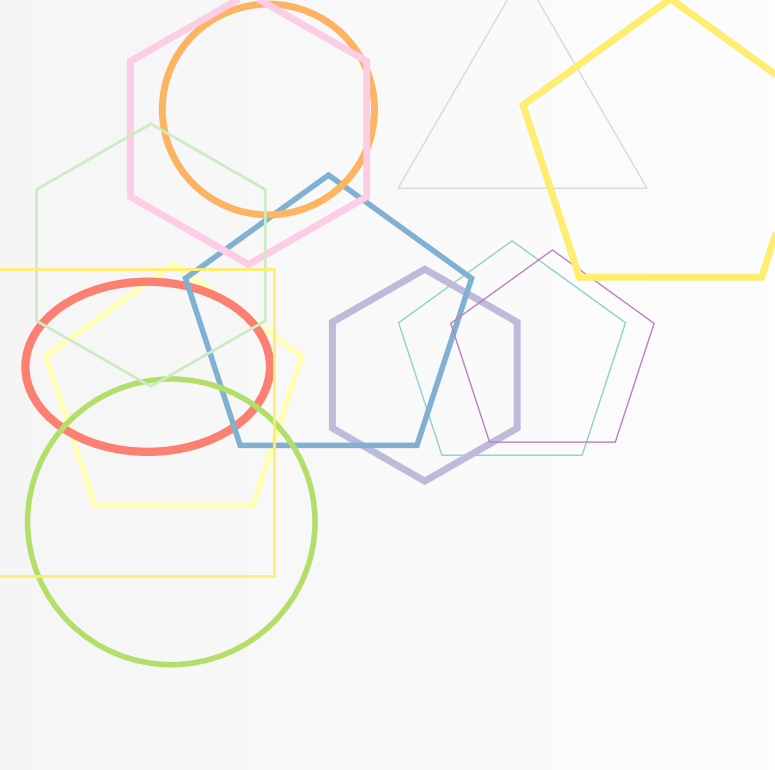[{"shape": "pentagon", "thickness": 0.5, "radius": 0.77, "center": [0.661, 0.533]}, {"shape": "pentagon", "thickness": 2, "radius": 0.87, "center": [0.224, 0.484]}, {"shape": "hexagon", "thickness": 2.5, "radius": 0.69, "center": [0.548, 0.513]}, {"shape": "oval", "thickness": 3, "radius": 0.79, "center": [0.191, 0.524]}, {"shape": "pentagon", "thickness": 2, "radius": 0.97, "center": [0.424, 0.579]}, {"shape": "circle", "thickness": 2.5, "radius": 0.68, "center": [0.346, 0.858]}, {"shape": "circle", "thickness": 2, "radius": 0.93, "center": [0.221, 0.322]}, {"shape": "hexagon", "thickness": 2.5, "radius": 0.88, "center": [0.321, 0.833]}, {"shape": "triangle", "thickness": 0.5, "radius": 0.93, "center": [0.674, 0.848]}, {"shape": "pentagon", "thickness": 0.5, "radius": 0.69, "center": [0.713, 0.537]}, {"shape": "hexagon", "thickness": 1, "radius": 0.85, "center": [0.195, 0.669]}, {"shape": "square", "thickness": 1, "radius": 1.0, "center": [0.155, 0.452]}, {"shape": "pentagon", "thickness": 2.5, "radius": 1.0, "center": [0.865, 0.802]}]